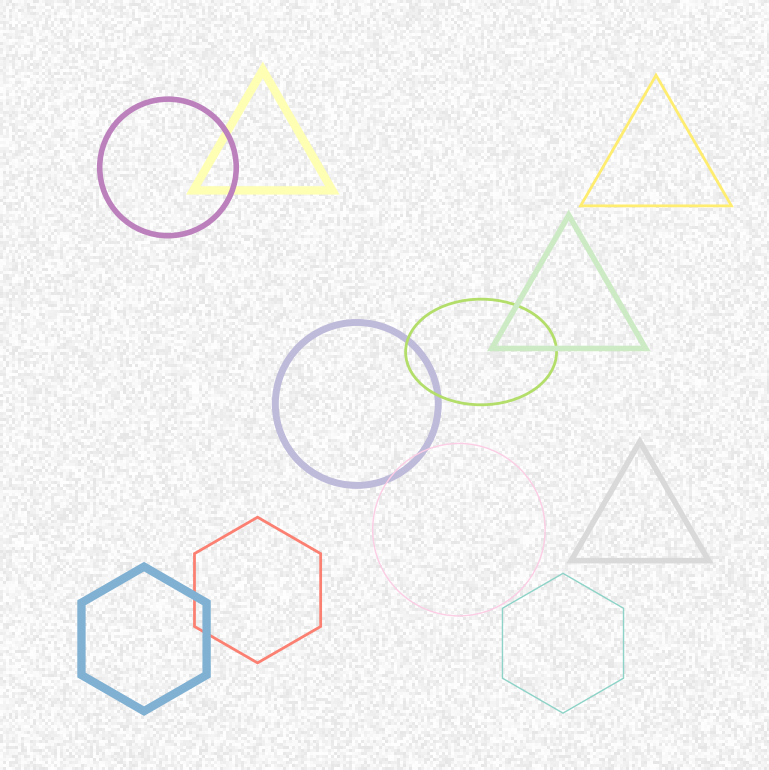[{"shape": "hexagon", "thickness": 0.5, "radius": 0.45, "center": [0.731, 0.165]}, {"shape": "triangle", "thickness": 3, "radius": 0.52, "center": [0.341, 0.805]}, {"shape": "circle", "thickness": 2.5, "radius": 0.53, "center": [0.463, 0.475]}, {"shape": "hexagon", "thickness": 1, "radius": 0.47, "center": [0.335, 0.234]}, {"shape": "hexagon", "thickness": 3, "radius": 0.47, "center": [0.187, 0.17]}, {"shape": "oval", "thickness": 1, "radius": 0.49, "center": [0.625, 0.543]}, {"shape": "circle", "thickness": 0.5, "radius": 0.56, "center": [0.596, 0.312]}, {"shape": "triangle", "thickness": 2, "radius": 0.52, "center": [0.831, 0.323]}, {"shape": "circle", "thickness": 2, "radius": 0.44, "center": [0.218, 0.783]}, {"shape": "triangle", "thickness": 2, "radius": 0.58, "center": [0.739, 0.605]}, {"shape": "triangle", "thickness": 1, "radius": 0.57, "center": [0.852, 0.789]}]